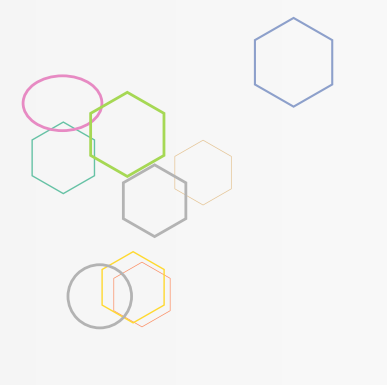[{"shape": "hexagon", "thickness": 1, "radius": 0.46, "center": [0.163, 0.59]}, {"shape": "hexagon", "thickness": 0.5, "radius": 0.42, "center": [0.366, 0.235]}, {"shape": "hexagon", "thickness": 1.5, "radius": 0.58, "center": [0.758, 0.838]}, {"shape": "oval", "thickness": 2, "radius": 0.51, "center": [0.161, 0.732]}, {"shape": "hexagon", "thickness": 2, "radius": 0.55, "center": [0.329, 0.651]}, {"shape": "hexagon", "thickness": 1, "radius": 0.46, "center": [0.344, 0.254]}, {"shape": "hexagon", "thickness": 0.5, "radius": 0.42, "center": [0.524, 0.552]}, {"shape": "circle", "thickness": 2, "radius": 0.41, "center": [0.257, 0.23]}, {"shape": "hexagon", "thickness": 2, "radius": 0.47, "center": [0.399, 0.479]}]